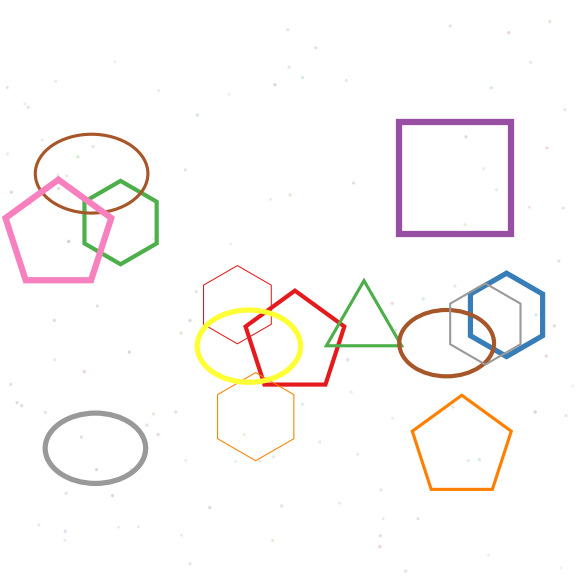[{"shape": "hexagon", "thickness": 0.5, "radius": 0.34, "center": [0.411, 0.471]}, {"shape": "pentagon", "thickness": 2, "radius": 0.45, "center": [0.511, 0.406]}, {"shape": "hexagon", "thickness": 2.5, "radius": 0.36, "center": [0.877, 0.454]}, {"shape": "hexagon", "thickness": 2, "radius": 0.36, "center": [0.209, 0.614]}, {"shape": "triangle", "thickness": 1.5, "radius": 0.38, "center": [0.63, 0.438]}, {"shape": "square", "thickness": 3, "radius": 0.49, "center": [0.788, 0.69]}, {"shape": "pentagon", "thickness": 1.5, "radius": 0.45, "center": [0.8, 0.225]}, {"shape": "hexagon", "thickness": 0.5, "radius": 0.38, "center": [0.443, 0.278]}, {"shape": "oval", "thickness": 2.5, "radius": 0.45, "center": [0.431, 0.4]}, {"shape": "oval", "thickness": 2, "radius": 0.41, "center": [0.773, 0.405]}, {"shape": "oval", "thickness": 1.5, "radius": 0.49, "center": [0.159, 0.698]}, {"shape": "pentagon", "thickness": 3, "radius": 0.48, "center": [0.101, 0.592]}, {"shape": "oval", "thickness": 2.5, "radius": 0.43, "center": [0.165, 0.223]}, {"shape": "hexagon", "thickness": 1, "radius": 0.35, "center": [0.84, 0.438]}]